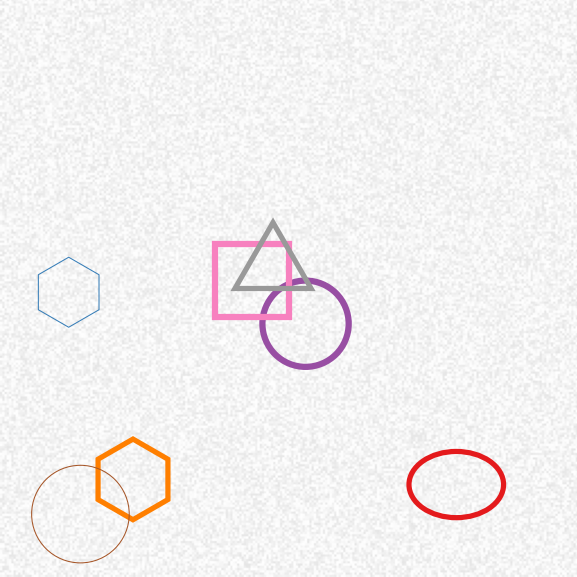[{"shape": "oval", "thickness": 2.5, "radius": 0.41, "center": [0.79, 0.16]}, {"shape": "hexagon", "thickness": 0.5, "radius": 0.3, "center": [0.119, 0.493]}, {"shape": "circle", "thickness": 3, "radius": 0.37, "center": [0.529, 0.439]}, {"shape": "hexagon", "thickness": 2.5, "radius": 0.35, "center": [0.23, 0.169]}, {"shape": "circle", "thickness": 0.5, "radius": 0.42, "center": [0.139, 0.109]}, {"shape": "square", "thickness": 3, "radius": 0.32, "center": [0.436, 0.513]}, {"shape": "triangle", "thickness": 2.5, "radius": 0.38, "center": [0.473, 0.538]}]